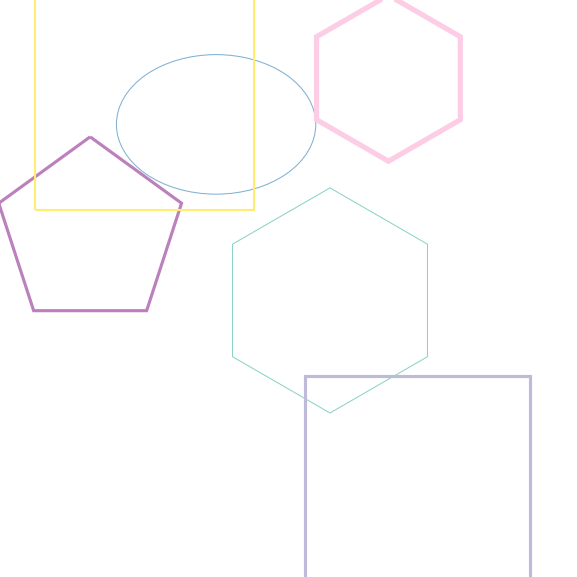[{"shape": "hexagon", "thickness": 0.5, "radius": 0.97, "center": [0.571, 0.479]}, {"shape": "square", "thickness": 1.5, "radius": 0.98, "center": [0.723, 0.154]}, {"shape": "oval", "thickness": 0.5, "radius": 0.86, "center": [0.374, 0.784]}, {"shape": "hexagon", "thickness": 2.5, "radius": 0.72, "center": [0.673, 0.864]}, {"shape": "pentagon", "thickness": 1.5, "radius": 0.83, "center": [0.156, 0.596]}, {"shape": "square", "thickness": 1, "radius": 0.95, "center": [0.25, 0.824]}]